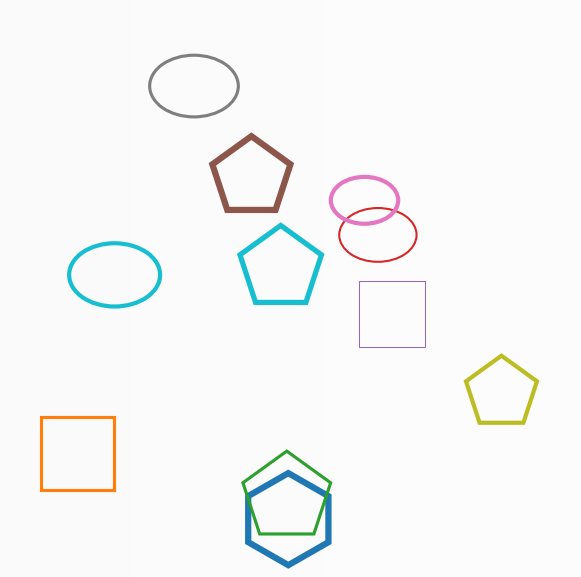[{"shape": "hexagon", "thickness": 3, "radius": 0.4, "center": [0.496, 0.1]}, {"shape": "square", "thickness": 1.5, "radius": 0.32, "center": [0.133, 0.214]}, {"shape": "pentagon", "thickness": 1.5, "radius": 0.4, "center": [0.493, 0.139]}, {"shape": "oval", "thickness": 1, "radius": 0.33, "center": [0.65, 0.592]}, {"shape": "square", "thickness": 0.5, "radius": 0.29, "center": [0.674, 0.456]}, {"shape": "pentagon", "thickness": 3, "radius": 0.35, "center": [0.433, 0.693]}, {"shape": "oval", "thickness": 2, "radius": 0.29, "center": [0.627, 0.652]}, {"shape": "oval", "thickness": 1.5, "radius": 0.38, "center": [0.334, 0.85]}, {"shape": "pentagon", "thickness": 2, "radius": 0.32, "center": [0.863, 0.319]}, {"shape": "pentagon", "thickness": 2.5, "radius": 0.37, "center": [0.483, 0.535]}, {"shape": "oval", "thickness": 2, "radius": 0.39, "center": [0.197, 0.523]}]